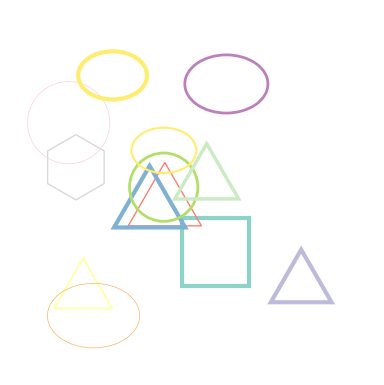[{"shape": "square", "thickness": 3, "radius": 0.44, "center": [0.559, 0.345]}, {"shape": "triangle", "thickness": 1.5, "radius": 0.43, "center": [0.216, 0.243]}, {"shape": "triangle", "thickness": 3, "radius": 0.46, "center": [0.782, 0.26]}, {"shape": "triangle", "thickness": 1, "radius": 0.55, "center": [0.428, 0.468]}, {"shape": "triangle", "thickness": 3, "radius": 0.53, "center": [0.389, 0.462]}, {"shape": "oval", "thickness": 0.5, "radius": 0.6, "center": [0.243, 0.18]}, {"shape": "circle", "thickness": 2, "radius": 0.44, "center": [0.425, 0.514]}, {"shape": "circle", "thickness": 0.5, "radius": 0.53, "center": [0.178, 0.681]}, {"shape": "hexagon", "thickness": 1, "radius": 0.42, "center": [0.197, 0.566]}, {"shape": "oval", "thickness": 2, "radius": 0.54, "center": [0.588, 0.782]}, {"shape": "triangle", "thickness": 2.5, "radius": 0.48, "center": [0.537, 0.531]}, {"shape": "oval", "thickness": 1.5, "radius": 0.42, "center": [0.426, 0.609]}, {"shape": "oval", "thickness": 3, "radius": 0.45, "center": [0.293, 0.804]}]